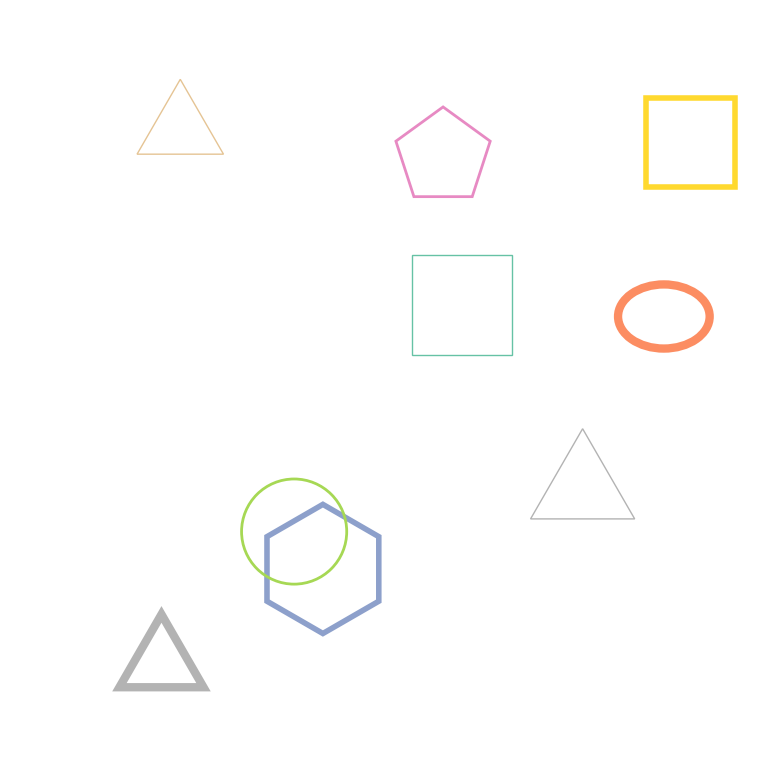[{"shape": "square", "thickness": 0.5, "radius": 0.32, "center": [0.6, 0.604]}, {"shape": "oval", "thickness": 3, "radius": 0.3, "center": [0.862, 0.589]}, {"shape": "hexagon", "thickness": 2, "radius": 0.42, "center": [0.419, 0.261]}, {"shape": "pentagon", "thickness": 1, "radius": 0.32, "center": [0.575, 0.797]}, {"shape": "circle", "thickness": 1, "radius": 0.34, "center": [0.382, 0.31]}, {"shape": "square", "thickness": 2, "radius": 0.29, "center": [0.897, 0.815]}, {"shape": "triangle", "thickness": 0.5, "radius": 0.32, "center": [0.234, 0.832]}, {"shape": "triangle", "thickness": 0.5, "radius": 0.39, "center": [0.757, 0.365]}, {"shape": "triangle", "thickness": 3, "radius": 0.32, "center": [0.21, 0.139]}]